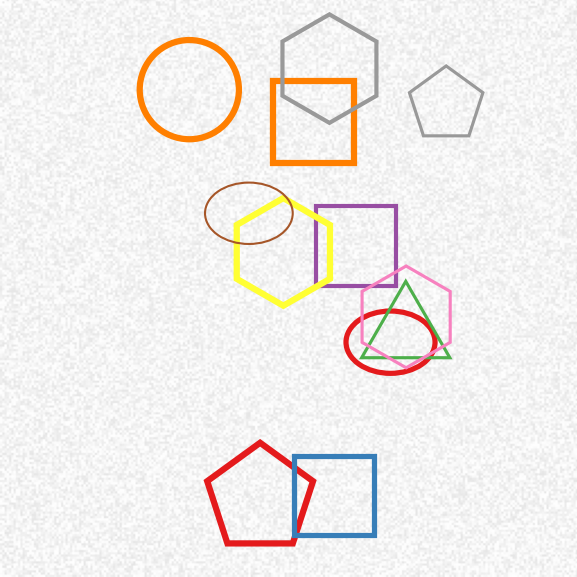[{"shape": "pentagon", "thickness": 3, "radius": 0.48, "center": [0.45, 0.136]}, {"shape": "oval", "thickness": 2.5, "radius": 0.39, "center": [0.676, 0.407]}, {"shape": "square", "thickness": 2.5, "radius": 0.34, "center": [0.578, 0.141]}, {"shape": "triangle", "thickness": 1.5, "radius": 0.44, "center": [0.703, 0.424]}, {"shape": "square", "thickness": 2, "radius": 0.34, "center": [0.616, 0.573]}, {"shape": "square", "thickness": 3, "radius": 0.35, "center": [0.543, 0.788]}, {"shape": "circle", "thickness": 3, "radius": 0.43, "center": [0.328, 0.844]}, {"shape": "hexagon", "thickness": 3, "radius": 0.47, "center": [0.491, 0.563]}, {"shape": "oval", "thickness": 1, "radius": 0.38, "center": [0.431, 0.63]}, {"shape": "hexagon", "thickness": 1.5, "radius": 0.44, "center": [0.703, 0.45]}, {"shape": "hexagon", "thickness": 2, "radius": 0.47, "center": [0.57, 0.88]}, {"shape": "pentagon", "thickness": 1.5, "radius": 0.33, "center": [0.773, 0.818]}]